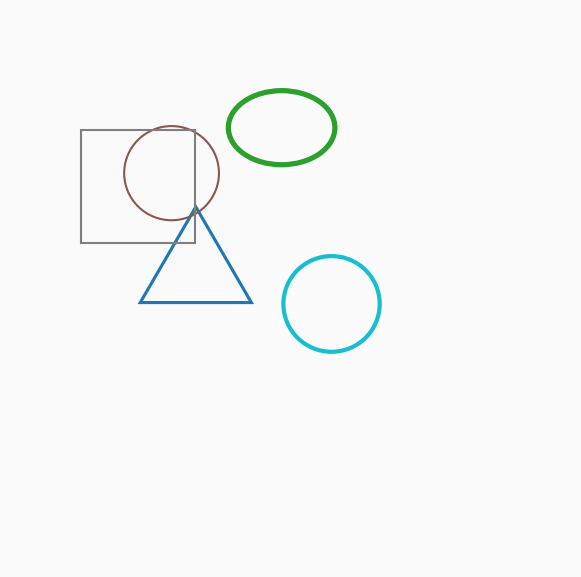[{"shape": "triangle", "thickness": 1.5, "radius": 0.55, "center": [0.337, 0.53]}, {"shape": "oval", "thickness": 2.5, "radius": 0.46, "center": [0.485, 0.778]}, {"shape": "circle", "thickness": 1, "radius": 0.41, "center": [0.295, 0.699]}, {"shape": "square", "thickness": 1, "radius": 0.49, "center": [0.237, 0.676]}, {"shape": "circle", "thickness": 2, "radius": 0.41, "center": [0.57, 0.473]}]